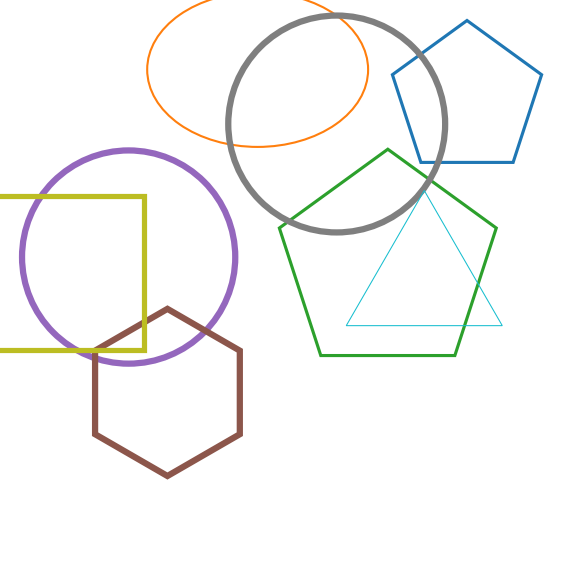[{"shape": "pentagon", "thickness": 1.5, "radius": 0.68, "center": [0.809, 0.828]}, {"shape": "oval", "thickness": 1, "radius": 0.96, "center": [0.446, 0.879]}, {"shape": "pentagon", "thickness": 1.5, "radius": 0.99, "center": [0.672, 0.543]}, {"shape": "circle", "thickness": 3, "radius": 0.92, "center": [0.223, 0.554]}, {"shape": "hexagon", "thickness": 3, "radius": 0.72, "center": [0.29, 0.32]}, {"shape": "circle", "thickness": 3, "radius": 0.94, "center": [0.583, 0.784]}, {"shape": "square", "thickness": 2.5, "radius": 0.67, "center": [0.116, 0.526]}, {"shape": "triangle", "thickness": 0.5, "radius": 0.78, "center": [0.735, 0.513]}]